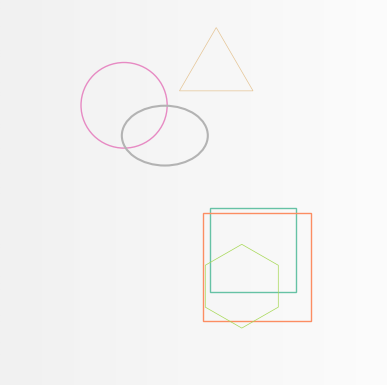[{"shape": "square", "thickness": 1, "radius": 0.55, "center": [0.653, 0.35]}, {"shape": "square", "thickness": 1, "radius": 0.7, "center": [0.662, 0.307]}, {"shape": "circle", "thickness": 1, "radius": 0.56, "center": [0.32, 0.726]}, {"shape": "hexagon", "thickness": 0.5, "radius": 0.54, "center": [0.624, 0.257]}, {"shape": "triangle", "thickness": 0.5, "radius": 0.55, "center": [0.558, 0.819]}, {"shape": "oval", "thickness": 1.5, "radius": 0.55, "center": [0.425, 0.648]}]